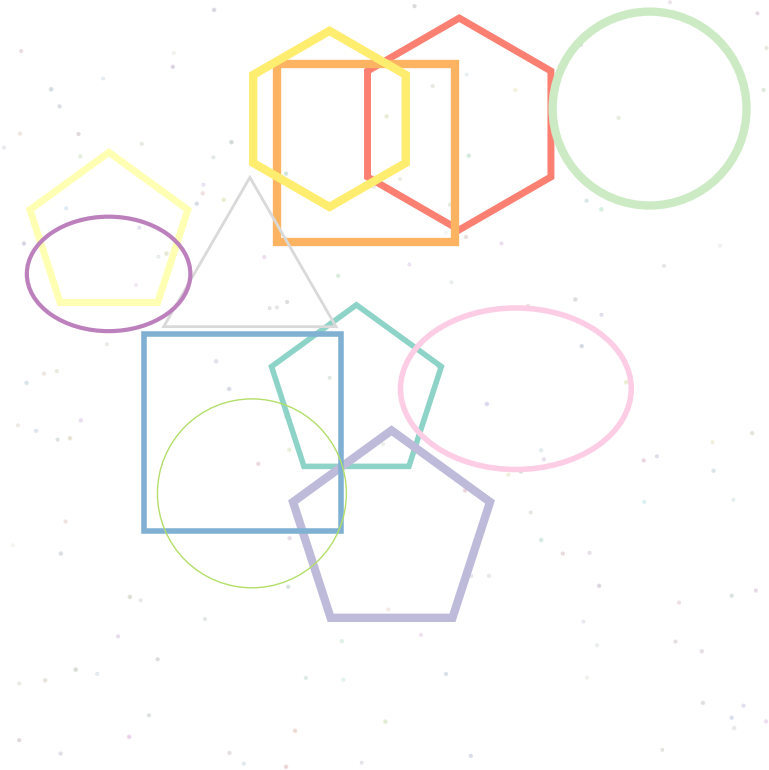[{"shape": "pentagon", "thickness": 2, "radius": 0.58, "center": [0.463, 0.488]}, {"shape": "pentagon", "thickness": 2.5, "radius": 0.54, "center": [0.141, 0.694]}, {"shape": "pentagon", "thickness": 3, "radius": 0.67, "center": [0.509, 0.306]}, {"shape": "hexagon", "thickness": 2.5, "radius": 0.69, "center": [0.596, 0.839]}, {"shape": "square", "thickness": 2, "radius": 0.64, "center": [0.315, 0.438]}, {"shape": "square", "thickness": 3, "radius": 0.58, "center": [0.475, 0.801]}, {"shape": "circle", "thickness": 0.5, "radius": 0.61, "center": [0.327, 0.359]}, {"shape": "oval", "thickness": 2, "radius": 0.75, "center": [0.67, 0.495]}, {"shape": "triangle", "thickness": 1, "radius": 0.65, "center": [0.325, 0.64]}, {"shape": "oval", "thickness": 1.5, "radius": 0.53, "center": [0.141, 0.644]}, {"shape": "circle", "thickness": 3, "radius": 0.63, "center": [0.844, 0.859]}, {"shape": "hexagon", "thickness": 3, "radius": 0.57, "center": [0.428, 0.846]}]